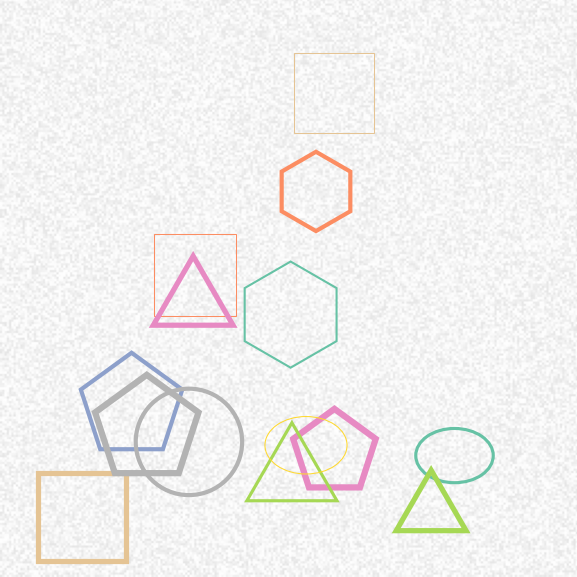[{"shape": "oval", "thickness": 1.5, "radius": 0.34, "center": [0.787, 0.21]}, {"shape": "hexagon", "thickness": 1, "radius": 0.46, "center": [0.503, 0.454]}, {"shape": "hexagon", "thickness": 2, "radius": 0.34, "center": [0.547, 0.668]}, {"shape": "square", "thickness": 0.5, "radius": 0.35, "center": [0.338, 0.523]}, {"shape": "pentagon", "thickness": 2, "radius": 0.46, "center": [0.228, 0.296]}, {"shape": "pentagon", "thickness": 3, "radius": 0.38, "center": [0.579, 0.216]}, {"shape": "triangle", "thickness": 2.5, "radius": 0.4, "center": [0.334, 0.476]}, {"shape": "triangle", "thickness": 2.5, "radius": 0.35, "center": [0.747, 0.115]}, {"shape": "triangle", "thickness": 1.5, "radius": 0.45, "center": [0.505, 0.177]}, {"shape": "oval", "thickness": 0.5, "radius": 0.36, "center": [0.53, 0.228]}, {"shape": "square", "thickness": 0.5, "radius": 0.35, "center": [0.579, 0.838]}, {"shape": "square", "thickness": 2.5, "radius": 0.38, "center": [0.142, 0.103]}, {"shape": "pentagon", "thickness": 3, "radius": 0.47, "center": [0.254, 0.256]}, {"shape": "circle", "thickness": 2, "radius": 0.46, "center": [0.327, 0.234]}]